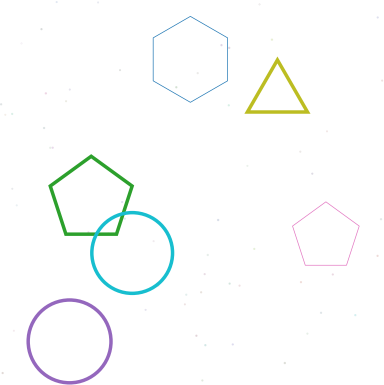[{"shape": "hexagon", "thickness": 0.5, "radius": 0.56, "center": [0.495, 0.846]}, {"shape": "pentagon", "thickness": 2.5, "radius": 0.56, "center": [0.237, 0.482]}, {"shape": "circle", "thickness": 2.5, "radius": 0.54, "center": [0.181, 0.113]}, {"shape": "pentagon", "thickness": 0.5, "radius": 0.46, "center": [0.846, 0.385]}, {"shape": "triangle", "thickness": 2.5, "radius": 0.45, "center": [0.721, 0.754]}, {"shape": "circle", "thickness": 2.5, "radius": 0.52, "center": [0.343, 0.343]}]